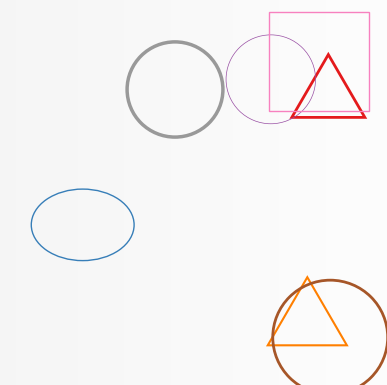[{"shape": "triangle", "thickness": 2, "radius": 0.54, "center": [0.847, 0.749]}, {"shape": "oval", "thickness": 1, "radius": 0.66, "center": [0.213, 0.416]}, {"shape": "circle", "thickness": 0.5, "radius": 0.58, "center": [0.699, 0.794]}, {"shape": "triangle", "thickness": 1.5, "radius": 0.59, "center": [0.793, 0.162]}, {"shape": "circle", "thickness": 2, "radius": 0.74, "center": [0.852, 0.124]}, {"shape": "square", "thickness": 1, "radius": 0.64, "center": [0.824, 0.841]}, {"shape": "circle", "thickness": 2.5, "radius": 0.62, "center": [0.452, 0.768]}]